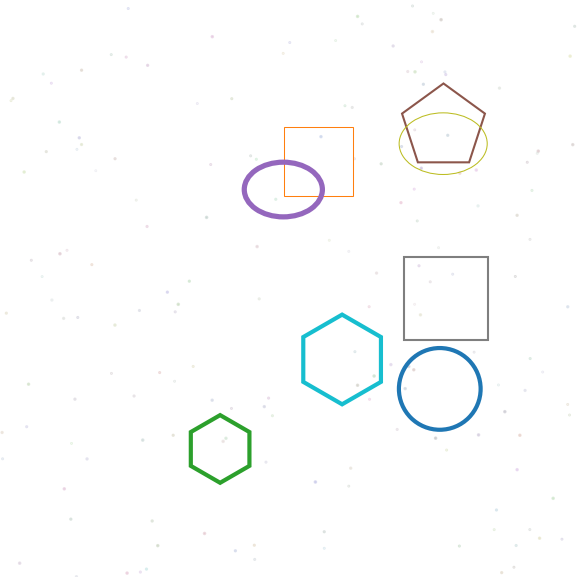[{"shape": "circle", "thickness": 2, "radius": 0.35, "center": [0.762, 0.326]}, {"shape": "square", "thickness": 0.5, "radius": 0.3, "center": [0.552, 0.72]}, {"shape": "hexagon", "thickness": 2, "radius": 0.29, "center": [0.381, 0.222]}, {"shape": "oval", "thickness": 2.5, "radius": 0.34, "center": [0.491, 0.671]}, {"shape": "pentagon", "thickness": 1, "radius": 0.38, "center": [0.768, 0.779]}, {"shape": "square", "thickness": 1, "radius": 0.36, "center": [0.773, 0.482]}, {"shape": "oval", "thickness": 0.5, "radius": 0.38, "center": [0.767, 0.75]}, {"shape": "hexagon", "thickness": 2, "radius": 0.39, "center": [0.592, 0.377]}]